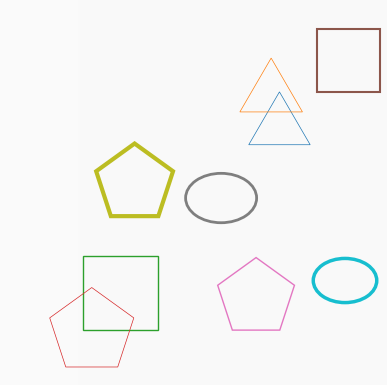[{"shape": "triangle", "thickness": 0.5, "radius": 0.46, "center": [0.721, 0.67]}, {"shape": "triangle", "thickness": 0.5, "radius": 0.47, "center": [0.7, 0.756]}, {"shape": "square", "thickness": 1, "radius": 0.48, "center": [0.311, 0.239]}, {"shape": "pentagon", "thickness": 0.5, "radius": 0.57, "center": [0.237, 0.139]}, {"shape": "square", "thickness": 1.5, "radius": 0.41, "center": [0.899, 0.843]}, {"shape": "pentagon", "thickness": 1, "radius": 0.52, "center": [0.661, 0.227]}, {"shape": "oval", "thickness": 2, "radius": 0.46, "center": [0.571, 0.486]}, {"shape": "pentagon", "thickness": 3, "radius": 0.52, "center": [0.347, 0.523]}, {"shape": "oval", "thickness": 2.5, "radius": 0.41, "center": [0.89, 0.271]}]